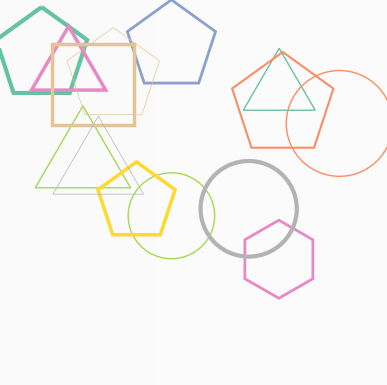[{"shape": "pentagon", "thickness": 3, "radius": 0.62, "center": [0.107, 0.858]}, {"shape": "triangle", "thickness": 1, "radius": 0.54, "center": [0.721, 0.767]}, {"shape": "pentagon", "thickness": 1.5, "radius": 0.69, "center": [0.73, 0.727]}, {"shape": "circle", "thickness": 1, "radius": 0.69, "center": [0.876, 0.679]}, {"shape": "pentagon", "thickness": 2, "radius": 0.6, "center": [0.442, 0.881]}, {"shape": "triangle", "thickness": 2.5, "radius": 0.55, "center": [0.177, 0.821]}, {"shape": "hexagon", "thickness": 2, "radius": 0.51, "center": [0.72, 0.327]}, {"shape": "triangle", "thickness": 1, "radius": 0.71, "center": [0.214, 0.583]}, {"shape": "circle", "thickness": 1, "radius": 0.56, "center": [0.442, 0.44]}, {"shape": "pentagon", "thickness": 2.5, "radius": 0.52, "center": [0.352, 0.475]}, {"shape": "square", "thickness": 2.5, "radius": 0.53, "center": [0.239, 0.781]}, {"shape": "pentagon", "thickness": 0.5, "radius": 0.63, "center": [0.292, 0.803]}, {"shape": "circle", "thickness": 3, "radius": 0.62, "center": [0.642, 0.458]}, {"shape": "triangle", "thickness": 0.5, "radius": 0.68, "center": [0.254, 0.563]}]